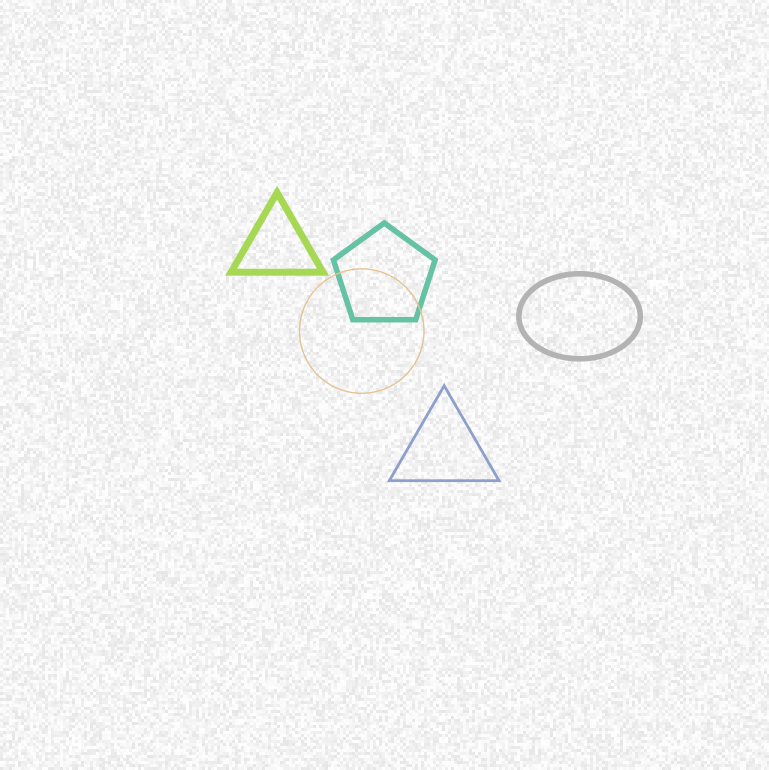[{"shape": "pentagon", "thickness": 2, "radius": 0.35, "center": [0.499, 0.641]}, {"shape": "triangle", "thickness": 1, "radius": 0.41, "center": [0.577, 0.417]}, {"shape": "triangle", "thickness": 2.5, "radius": 0.34, "center": [0.36, 0.681]}, {"shape": "circle", "thickness": 0.5, "radius": 0.4, "center": [0.47, 0.57]}, {"shape": "oval", "thickness": 2, "radius": 0.39, "center": [0.753, 0.589]}]